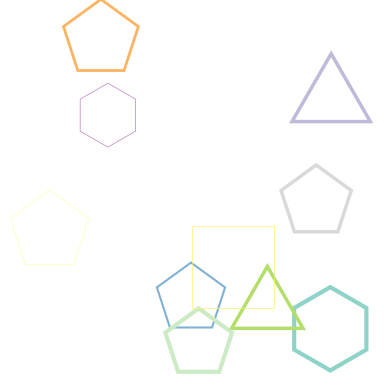[{"shape": "hexagon", "thickness": 3, "radius": 0.54, "center": [0.858, 0.146]}, {"shape": "pentagon", "thickness": 0.5, "radius": 0.53, "center": [0.129, 0.4]}, {"shape": "triangle", "thickness": 2.5, "radius": 0.59, "center": [0.86, 0.743]}, {"shape": "pentagon", "thickness": 1.5, "radius": 0.47, "center": [0.496, 0.225]}, {"shape": "pentagon", "thickness": 2, "radius": 0.51, "center": [0.262, 0.9]}, {"shape": "triangle", "thickness": 2.5, "radius": 0.54, "center": [0.694, 0.201]}, {"shape": "pentagon", "thickness": 2.5, "radius": 0.48, "center": [0.821, 0.476]}, {"shape": "hexagon", "thickness": 0.5, "radius": 0.42, "center": [0.28, 0.701]}, {"shape": "pentagon", "thickness": 3, "radius": 0.46, "center": [0.516, 0.108]}, {"shape": "square", "thickness": 0.5, "radius": 0.53, "center": [0.605, 0.307]}]